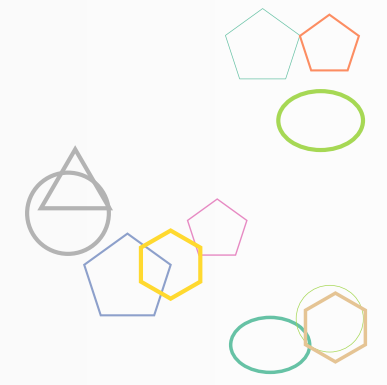[{"shape": "oval", "thickness": 2.5, "radius": 0.51, "center": [0.697, 0.104]}, {"shape": "pentagon", "thickness": 0.5, "radius": 0.5, "center": [0.678, 0.877]}, {"shape": "pentagon", "thickness": 1.5, "radius": 0.4, "center": [0.85, 0.882]}, {"shape": "pentagon", "thickness": 1.5, "radius": 0.59, "center": [0.329, 0.276]}, {"shape": "pentagon", "thickness": 1, "radius": 0.4, "center": [0.561, 0.403]}, {"shape": "circle", "thickness": 0.5, "radius": 0.43, "center": [0.851, 0.172]}, {"shape": "oval", "thickness": 3, "radius": 0.55, "center": [0.828, 0.687]}, {"shape": "hexagon", "thickness": 3, "radius": 0.44, "center": [0.44, 0.313]}, {"shape": "hexagon", "thickness": 2.5, "radius": 0.45, "center": [0.866, 0.149]}, {"shape": "triangle", "thickness": 3, "radius": 0.51, "center": [0.194, 0.51]}, {"shape": "circle", "thickness": 3, "radius": 0.53, "center": [0.175, 0.446]}]